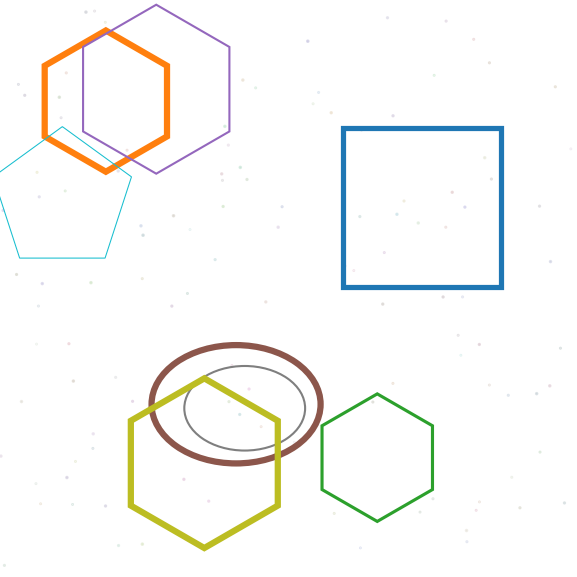[{"shape": "square", "thickness": 2.5, "radius": 0.69, "center": [0.731, 0.64]}, {"shape": "hexagon", "thickness": 3, "radius": 0.61, "center": [0.183, 0.824]}, {"shape": "hexagon", "thickness": 1.5, "radius": 0.55, "center": [0.653, 0.207]}, {"shape": "hexagon", "thickness": 1, "radius": 0.73, "center": [0.271, 0.845]}, {"shape": "oval", "thickness": 3, "radius": 0.73, "center": [0.409, 0.299]}, {"shape": "oval", "thickness": 1, "radius": 0.52, "center": [0.424, 0.292]}, {"shape": "hexagon", "thickness": 3, "radius": 0.73, "center": [0.354, 0.197]}, {"shape": "pentagon", "thickness": 0.5, "radius": 0.63, "center": [0.108, 0.654]}]